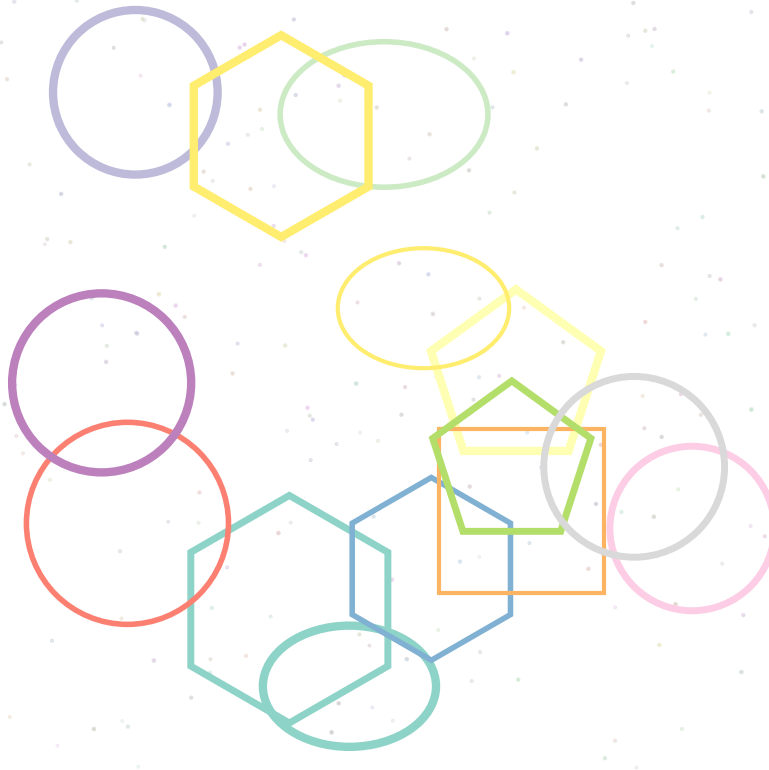[{"shape": "hexagon", "thickness": 2.5, "radius": 0.74, "center": [0.376, 0.209]}, {"shape": "oval", "thickness": 3, "radius": 0.56, "center": [0.454, 0.109]}, {"shape": "pentagon", "thickness": 3, "radius": 0.58, "center": [0.67, 0.508]}, {"shape": "circle", "thickness": 3, "radius": 0.53, "center": [0.176, 0.88]}, {"shape": "circle", "thickness": 2, "radius": 0.66, "center": [0.166, 0.32]}, {"shape": "hexagon", "thickness": 2, "radius": 0.59, "center": [0.56, 0.261]}, {"shape": "square", "thickness": 1.5, "radius": 0.53, "center": [0.677, 0.337]}, {"shape": "pentagon", "thickness": 2.5, "radius": 0.54, "center": [0.665, 0.397]}, {"shape": "circle", "thickness": 2.5, "radius": 0.53, "center": [0.899, 0.314]}, {"shape": "circle", "thickness": 2.5, "radius": 0.59, "center": [0.824, 0.394]}, {"shape": "circle", "thickness": 3, "radius": 0.58, "center": [0.132, 0.503]}, {"shape": "oval", "thickness": 2, "radius": 0.67, "center": [0.499, 0.851]}, {"shape": "oval", "thickness": 1.5, "radius": 0.56, "center": [0.55, 0.6]}, {"shape": "hexagon", "thickness": 3, "radius": 0.66, "center": [0.365, 0.823]}]